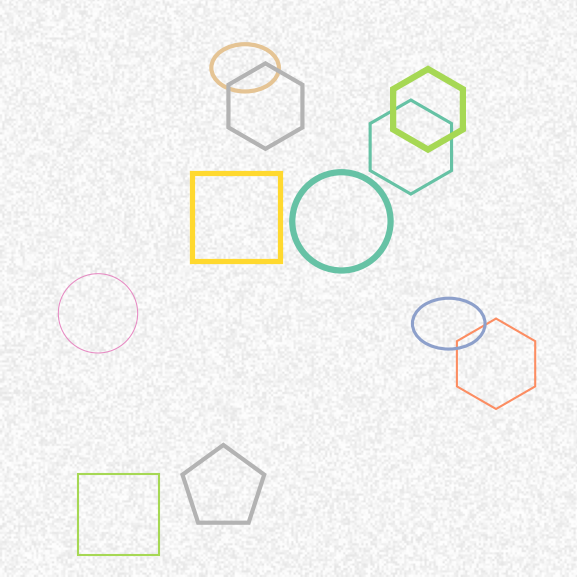[{"shape": "hexagon", "thickness": 1.5, "radius": 0.41, "center": [0.711, 0.745]}, {"shape": "circle", "thickness": 3, "radius": 0.43, "center": [0.591, 0.616]}, {"shape": "hexagon", "thickness": 1, "radius": 0.39, "center": [0.859, 0.369]}, {"shape": "oval", "thickness": 1.5, "radius": 0.31, "center": [0.777, 0.439]}, {"shape": "circle", "thickness": 0.5, "radius": 0.34, "center": [0.17, 0.457]}, {"shape": "square", "thickness": 1, "radius": 0.35, "center": [0.205, 0.109]}, {"shape": "hexagon", "thickness": 3, "radius": 0.35, "center": [0.741, 0.81]}, {"shape": "square", "thickness": 2.5, "radius": 0.38, "center": [0.409, 0.623]}, {"shape": "oval", "thickness": 2, "radius": 0.29, "center": [0.424, 0.882]}, {"shape": "hexagon", "thickness": 2, "radius": 0.37, "center": [0.46, 0.815]}, {"shape": "pentagon", "thickness": 2, "radius": 0.37, "center": [0.387, 0.154]}]